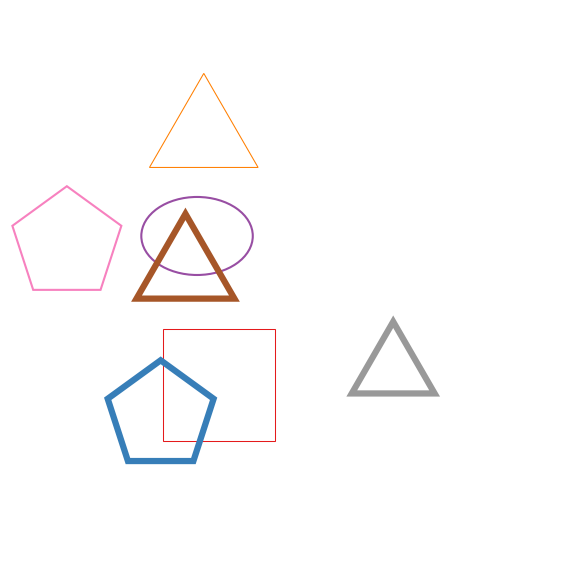[{"shape": "square", "thickness": 0.5, "radius": 0.48, "center": [0.38, 0.332]}, {"shape": "pentagon", "thickness": 3, "radius": 0.48, "center": [0.278, 0.279]}, {"shape": "oval", "thickness": 1, "radius": 0.48, "center": [0.341, 0.591]}, {"shape": "triangle", "thickness": 0.5, "radius": 0.54, "center": [0.353, 0.763]}, {"shape": "triangle", "thickness": 3, "radius": 0.49, "center": [0.321, 0.531]}, {"shape": "pentagon", "thickness": 1, "radius": 0.5, "center": [0.116, 0.577]}, {"shape": "triangle", "thickness": 3, "radius": 0.41, "center": [0.681, 0.359]}]